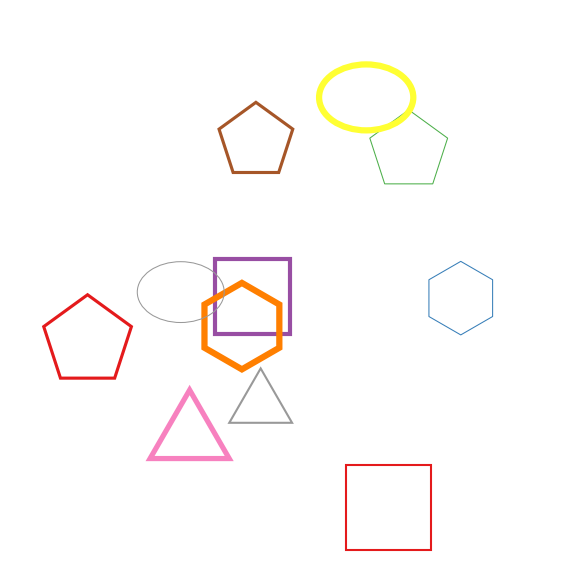[{"shape": "pentagon", "thickness": 1.5, "radius": 0.4, "center": [0.152, 0.409]}, {"shape": "square", "thickness": 1, "radius": 0.37, "center": [0.673, 0.12]}, {"shape": "hexagon", "thickness": 0.5, "radius": 0.32, "center": [0.798, 0.483]}, {"shape": "pentagon", "thickness": 0.5, "radius": 0.35, "center": [0.708, 0.738]}, {"shape": "square", "thickness": 2, "radius": 0.32, "center": [0.437, 0.485]}, {"shape": "hexagon", "thickness": 3, "radius": 0.37, "center": [0.419, 0.434]}, {"shape": "oval", "thickness": 3, "radius": 0.41, "center": [0.634, 0.83]}, {"shape": "pentagon", "thickness": 1.5, "radius": 0.34, "center": [0.443, 0.755]}, {"shape": "triangle", "thickness": 2.5, "radius": 0.4, "center": [0.328, 0.245]}, {"shape": "triangle", "thickness": 1, "radius": 0.31, "center": [0.451, 0.298]}, {"shape": "oval", "thickness": 0.5, "radius": 0.38, "center": [0.313, 0.493]}]